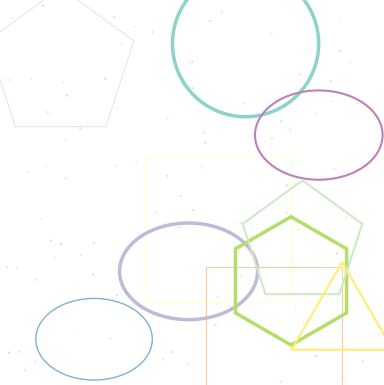[{"shape": "circle", "thickness": 2.5, "radius": 0.95, "center": [0.638, 0.887]}, {"shape": "square", "thickness": 0.5, "radius": 0.95, "center": [0.566, 0.405]}, {"shape": "oval", "thickness": 2.5, "radius": 0.9, "center": [0.49, 0.295]}, {"shape": "oval", "thickness": 1, "radius": 0.76, "center": [0.244, 0.119]}, {"shape": "square", "thickness": 0.5, "radius": 0.88, "center": [0.713, 0.131]}, {"shape": "hexagon", "thickness": 2.5, "radius": 0.83, "center": [0.756, 0.27]}, {"shape": "pentagon", "thickness": 0.5, "radius": 1.0, "center": [0.158, 0.832]}, {"shape": "oval", "thickness": 1.5, "radius": 0.83, "center": [0.828, 0.649]}, {"shape": "pentagon", "thickness": 1.5, "radius": 0.82, "center": [0.786, 0.368]}, {"shape": "triangle", "thickness": 1.5, "radius": 0.76, "center": [0.889, 0.168]}]